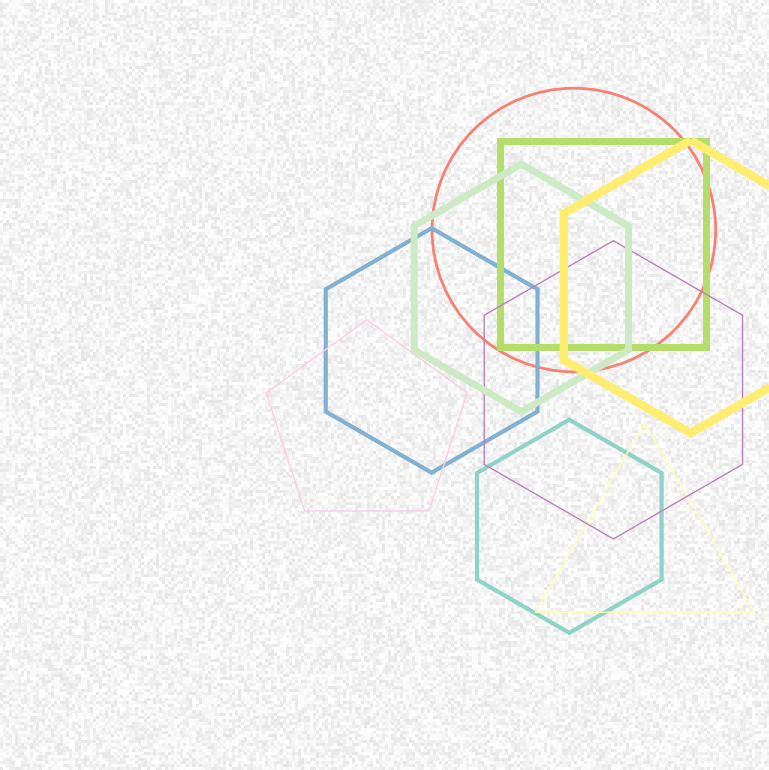[{"shape": "hexagon", "thickness": 1.5, "radius": 0.69, "center": [0.739, 0.317]}, {"shape": "triangle", "thickness": 0.5, "radius": 0.82, "center": [0.837, 0.287]}, {"shape": "circle", "thickness": 1, "radius": 0.92, "center": [0.745, 0.701]}, {"shape": "hexagon", "thickness": 1.5, "radius": 0.79, "center": [0.561, 0.545]}, {"shape": "square", "thickness": 2.5, "radius": 0.67, "center": [0.783, 0.683]}, {"shape": "pentagon", "thickness": 0.5, "radius": 0.69, "center": [0.476, 0.447]}, {"shape": "hexagon", "thickness": 0.5, "radius": 0.97, "center": [0.797, 0.494]}, {"shape": "hexagon", "thickness": 2.5, "radius": 0.8, "center": [0.677, 0.626]}, {"shape": "hexagon", "thickness": 3, "radius": 0.95, "center": [0.897, 0.628]}]